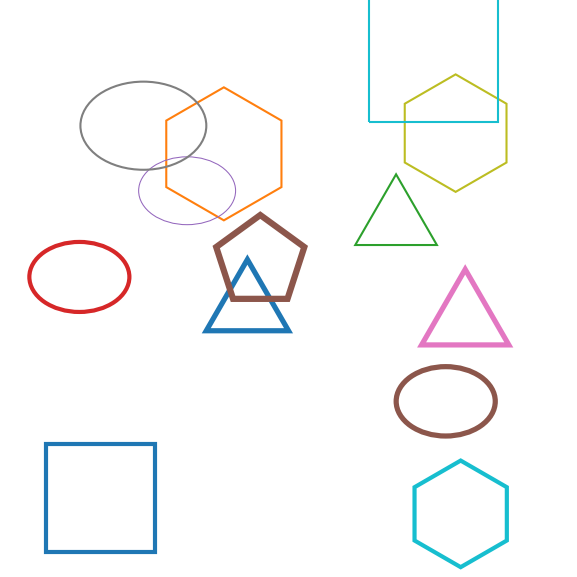[{"shape": "triangle", "thickness": 2.5, "radius": 0.41, "center": [0.428, 0.468]}, {"shape": "square", "thickness": 2, "radius": 0.47, "center": [0.174, 0.137]}, {"shape": "hexagon", "thickness": 1, "radius": 0.58, "center": [0.388, 0.733]}, {"shape": "triangle", "thickness": 1, "radius": 0.41, "center": [0.686, 0.616]}, {"shape": "oval", "thickness": 2, "radius": 0.43, "center": [0.137, 0.52]}, {"shape": "oval", "thickness": 0.5, "radius": 0.42, "center": [0.324, 0.669]}, {"shape": "oval", "thickness": 2.5, "radius": 0.43, "center": [0.772, 0.304]}, {"shape": "pentagon", "thickness": 3, "radius": 0.4, "center": [0.451, 0.547]}, {"shape": "triangle", "thickness": 2.5, "radius": 0.44, "center": [0.806, 0.445]}, {"shape": "oval", "thickness": 1, "radius": 0.54, "center": [0.248, 0.781]}, {"shape": "hexagon", "thickness": 1, "radius": 0.51, "center": [0.789, 0.769]}, {"shape": "square", "thickness": 1, "radius": 0.56, "center": [0.75, 0.899]}, {"shape": "hexagon", "thickness": 2, "radius": 0.46, "center": [0.798, 0.109]}]